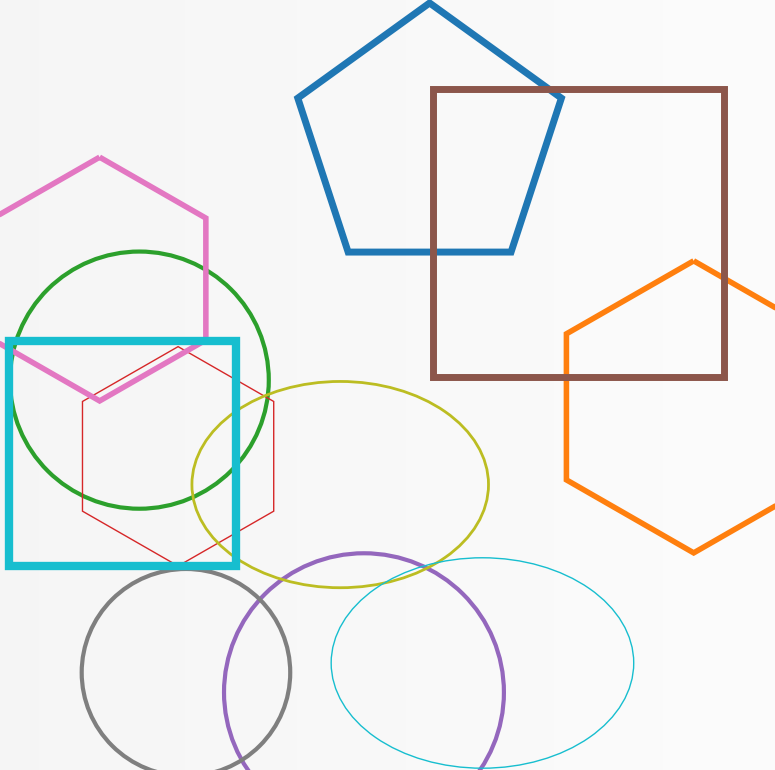[{"shape": "pentagon", "thickness": 2.5, "radius": 0.89, "center": [0.554, 0.817]}, {"shape": "hexagon", "thickness": 2, "radius": 0.95, "center": [0.895, 0.472]}, {"shape": "circle", "thickness": 1.5, "radius": 0.83, "center": [0.18, 0.506]}, {"shape": "hexagon", "thickness": 0.5, "radius": 0.71, "center": [0.23, 0.407]}, {"shape": "circle", "thickness": 1.5, "radius": 0.9, "center": [0.47, 0.101]}, {"shape": "square", "thickness": 2.5, "radius": 0.94, "center": [0.746, 0.697]}, {"shape": "hexagon", "thickness": 2, "radius": 0.79, "center": [0.129, 0.638]}, {"shape": "circle", "thickness": 1.5, "radius": 0.67, "center": [0.24, 0.127]}, {"shape": "oval", "thickness": 1, "radius": 0.96, "center": [0.439, 0.371]}, {"shape": "square", "thickness": 3, "radius": 0.73, "center": [0.158, 0.411]}, {"shape": "oval", "thickness": 0.5, "radius": 0.98, "center": [0.623, 0.139]}]